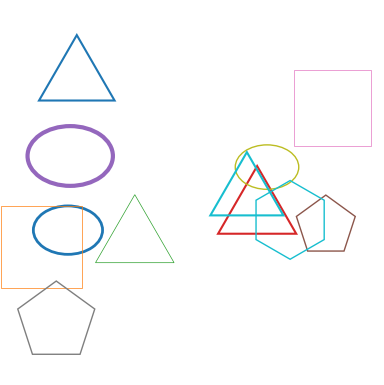[{"shape": "oval", "thickness": 2, "radius": 0.45, "center": [0.177, 0.402]}, {"shape": "triangle", "thickness": 1.5, "radius": 0.57, "center": [0.199, 0.796]}, {"shape": "square", "thickness": 0.5, "radius": 0.53, "center": [0.108, 0.359]}, {"shape": "triangle", "thickness": 0.5, "radius": 0.59, "center": [0.35, 0.377]}, {"shape": "triangle", "thickness": 1.5, "radius": 0.59, "center": [0.668, 0.451]}, {"shape": "oval", "thickness": 3, "radius": 0.55, "center": [0.182, 0.595]}, {"shape": "pentagon", "thickness": 1, "radius": 0.4, "center": [0.846, 0.413]}, {"shape": "square", "thickness": 0.5, "radius": 0.5, "center": [0.864, 0.72]}, {"shape": "pentagon", "thickness": 1, "radius": 0.53, "center": [0.146, 0.165]}, {"shape": "oval", "thickness": 1, "radius": 0.41, "center": [0.694, 0.566]}, {"shape": "hexagon", "thickness": 1, "radius": 0.51, "center": [0.754, 0.429]}, {"shape": "triangle", "thickness": 1.5, "radius": 0.55, "center": [0.641, 0.495]}]